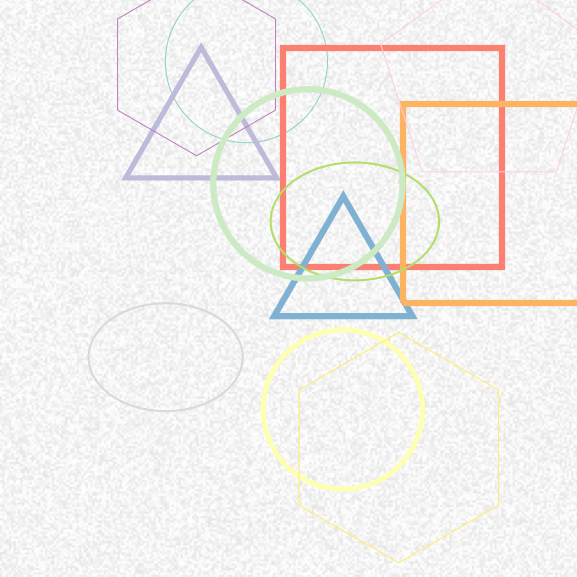[{"shape": "circle", "thickness": 0.5, "radius": 0.7, "center": [0.427, 0.892]}, {"shape": "circle", "thickness": 2.5, "radius": 0.69, "center": [0.594, 0.29]}, {"shape": "triangle", "thickness": 2.5, "radius": 0.75, "center": [0.348, 0.767]}, {"shape": "square", "thickness": 3, "radius": 0.95, "center": [0.679, 0.727]}, {"shape": "triangle", "thickness": 3, "radius": 0.69, "center": [0.594, 0.521]}, {"shape": "square", "thickness": 3, "radius": 0.86, "center": [0.87, 0.647]}, {"shape": "oval", "thickness": 1, "radius": 0.73, "center": [0.614, 0.616]}, {"shape": "pentagon", "thickness": 0.5, "radius": 0.99, "center": [0.847, 0.862]}, {"shape": "oval", "thickness": 1, "radius": 0.67, "center": [0.287, 0.381]}, {"shape": "hexagon", "thickness": 0.5, "radius": 0.79, "center": [0.34, 0.887]}, {"shape": "circle", "thickness": 3, "radius": 0.82, "center": [0.533, 0.681]}, {"shape": "hexagon", "thickness": 0.5, "radius": 1.0, "center": [0.69, 0.224]}]